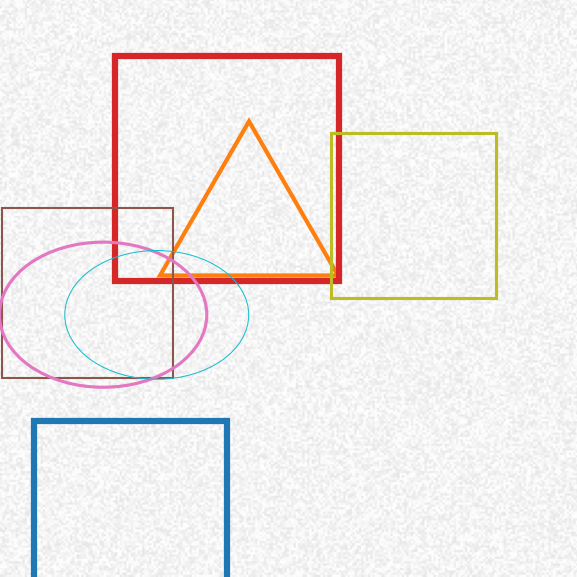[{"shape": "square", "thickness": 3, "radius": 0.83, "center": [0.226, 0.103]}, {"shape": "triangle", "thickness": 2, "radius": 0.89, "center": [0.431, 0.611]}, {"shape": "square", "thickness": 3, "radius": 0.97, "center": [0.393, 0.707]}, {"shape": "square", "thickness": 1, "radius": 0.74, "center": [0.152, 0.492]}, {"shape": "oval", "thickness": 1.5, "radius": 0.9, "center": [0.179, 0.454]}, {"shape": "square", "thickness": 1.5, "radius": 0.71, "center": [0.715, 0.626]}, {"shape": "oval", "thickness": 0.5, "radius": 0.8, "center": [0.271, 0.454]}]